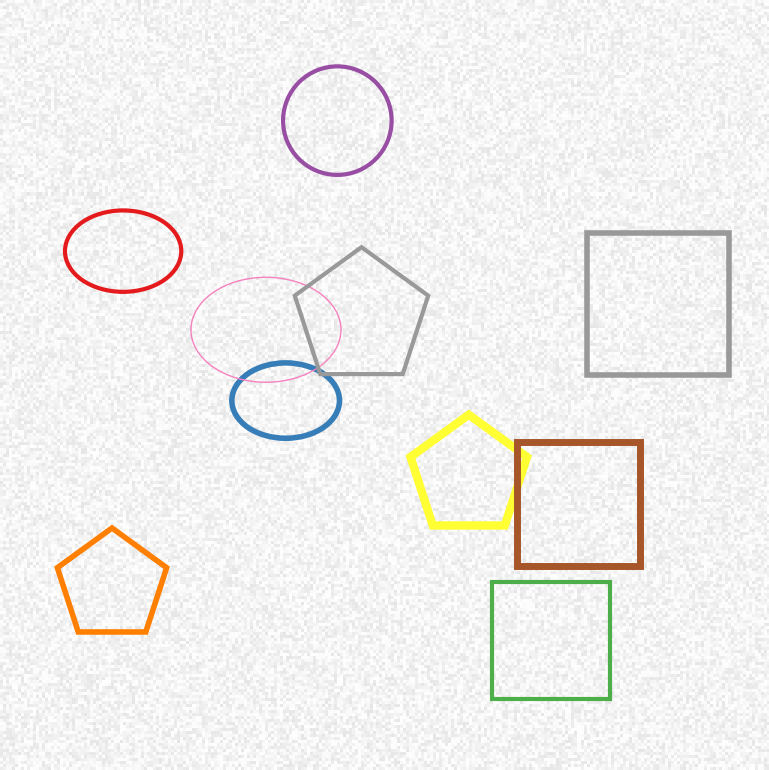[{"shape": "oval", "thickness": 1.5, "radius": 0.38, "center": [0.16, 0.674]}, {"shape": "oval", "thickness": 2, "radius": 0.35, "center": [0.371, 0.48]}, {"shape": "square", "thickness": 1.5, "radius": 0.38, "center": [0.716, 0.168]}, {"shape": "circle", "thickness": 1.5, "radius": 0.35, "center": [0.438, 0.843]}, {"shape": "pentagon", "thickness": 2, "radius": 0.37, "center": [0.145, 0.24]}, {"shape": "pentagon", "thickness": 3, "radius": 0.4, "center": [0.609, 0.382]}, {"shape": "square", "thickness": 2.5, "radius": 0.4, "center": [0.751, 0.345]}, {"shape": "oval", "thickness": 0.5, "radius": 0.49, "center": [0.345, 0.572]}, {"shape": "square", "thickness": 2, "radius": 0.46, "center": [0.855, 0.605]}, {"shape": "pentagon", "thickness": 1.5, "radius": 0.46, "center": [0.469, 0.588]}]